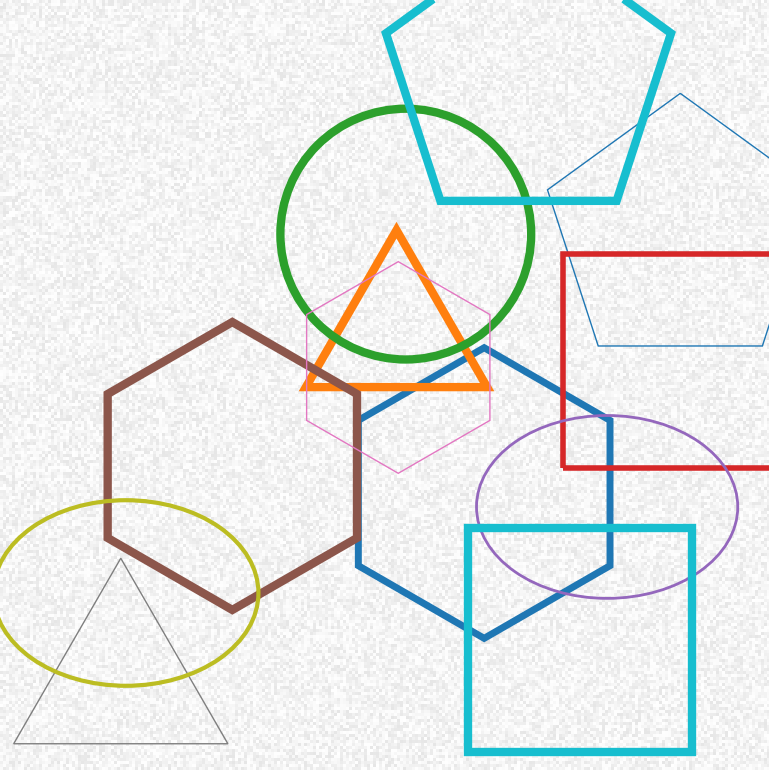[{"shape": "pentagon", "thickness": 0.5, "radius": 0.91, "center": [0.884, 0.697]}, {"shape": "hexagon", "thickness": 2.5, "radius": 0.94, "center": [0.629, 0.36]}, {"shape": "triangle", "thickness": 3, "radius": 0.68, "center": [0.515, 0.565]}, {"shape": "circle", "thickness": 3, "radius": 0.81, "center": [0.527, 0.696]}, {"shape": "square", "thickness": 2, "radius": 0.69, "center": [0.87, 0.531]}, {"shape": "oval", "thickness": 1, "radius": 0.85, "center": [0.788, 0.342]}, {"shape": "hexagon", "thickness": 3, "radius": 0.93, "center": [0.302, 0.395]}, {"shape": "hexagon", "thickness": 0.5, "radius": 0.69, "center": [0.517, 0.523]}, {"shape": "triangle", "thickness": 0.5, "radius": 0.8, "center": [0.157, 0.114]}, {"shape": "oval", "thickness": 1.5, "radius": 0.86, "center": [0.163, 0.23]}, {"shape": "pentagon", "thickness": 3, "radius": 0.97, "center": [0.686, 0.897]}, {"shape": "square", "thickness": 3, "radius": 0.73, "center": [0.753, 0.169]}]